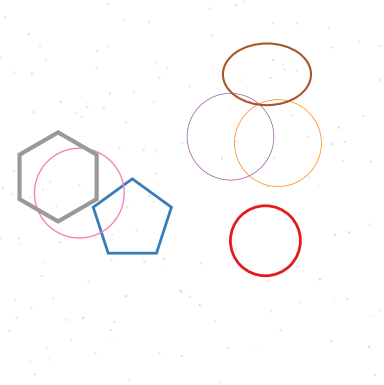[{"shape": "circle", "thickness": 2, "radius": 0.45, "center": [0.689, 0.375]}, {"shape": "pentagon", "thickness": 2, "radius": 0.53, "center": [0.344, 0.429]}, {"shape": "circle", "thickness": 0.5, "radius": 0.56, "center": [0.599, 0.645]}, {"shape": "circle", "thickness": 0.5, "radius": 0.56, "center": [0.722, 0.628]}, {"shape": "oval", "thickness": 1.5, "radius": 0.57, "center": [0.693, 0.807]}, {"shape": "circle", "thickness": 1, "radius": 0.58, "center": [0.206, 0.498]}, {"shape": "hexagon", "thickness": 3, "radius": 0.58, "center": [0.151, 0.54]}]